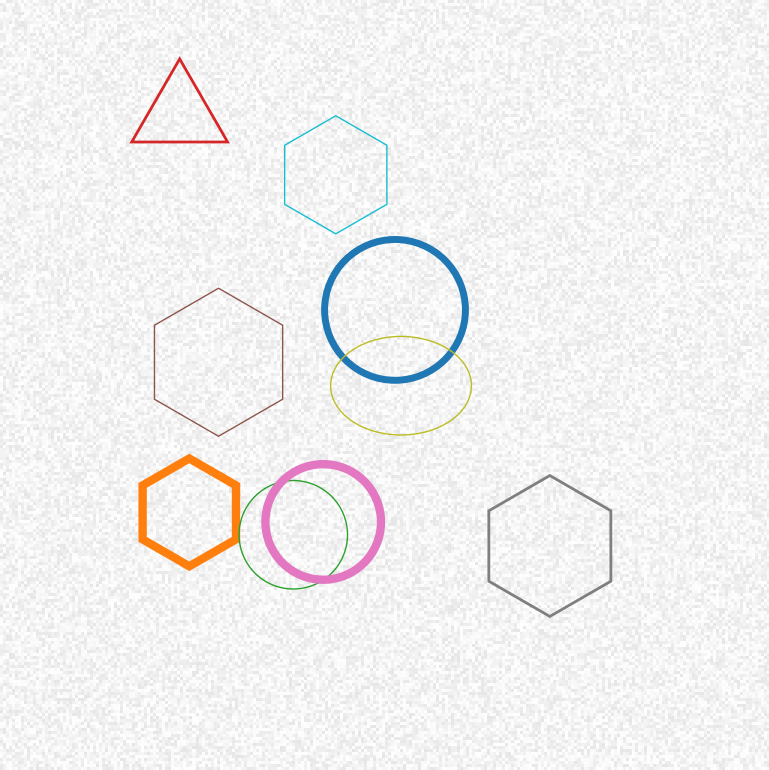[{"shape": "circle", "thickness": 2.5, "radius": 0.46, "center": [0.513, 0.598]}, {"shape": "hexagon", "thickness": 3, "radius": 0.35, "center": [0.246, 0.335]}, {"shape": "circle", "thickness": 0.5, "radius": 0.35, "center": [0.381, 0.306]}, {"shape": "triangle", "thickness": 1, "radius": 0.36, "center": [0.233, 0.852]}, {"shape": "hexagon", "thickness": 0.5, "radius": 0.48, "center": [0.284, 0.53]}, {"shape": "circle", "thickness": 3, "radius": 0.38, "center": [0.42, 0.322]}, {"shape": "hexagon", "thickness": 1, "radius": 0.46, "center": [0.714, 0.291]}, {"shape": "oval", "thickness": 0.5, "radius": 0.46, "center": [0.521, 0.499]}, {"shape": "hexagon", "thickness": 0.5, "radius": 0.38, "center": [0.436, 0.773]}]